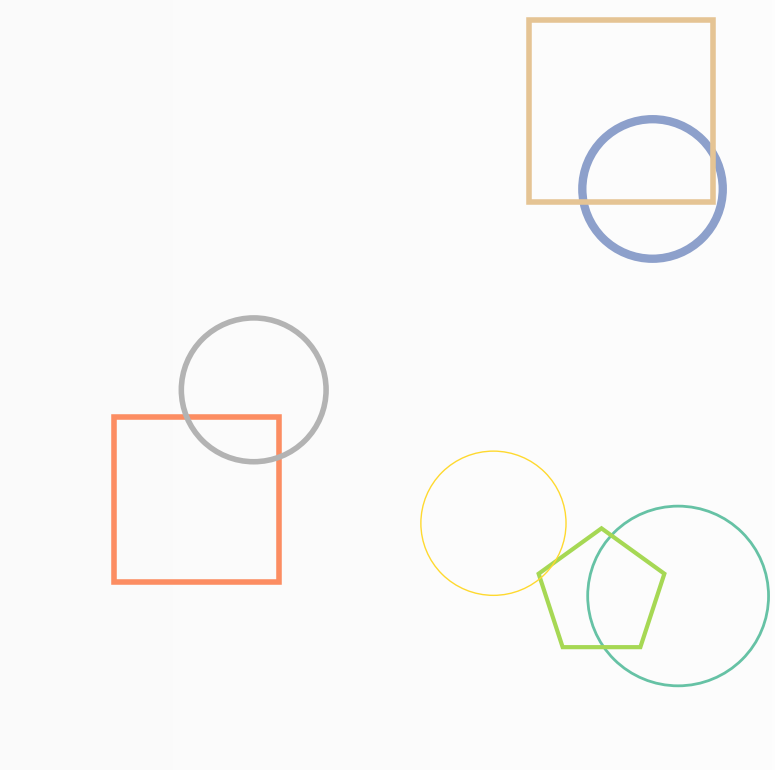[{"shape": "circle", "thickness": 1, "radius": 0.58, "center": [0.875, 0.226]}, {"shape": "square", "thickness": 2, "radius": 0.53, "center": [0.254, 0.351]}, {"shape": "circle", "thickness": 3, "radius": 0.45, "center": [0.842, 0.755]}, {"shape": "pentagon", "thickness": 1.5, "radius": 0.43, "center": [0.776, 0.229]}, {"shape": "circle", "thickness": 0.5, "radius": 0.47, "center": [0.637, 0.32]}, {"shape": "square", "thickness": 2, "radius": 0.59, "center": [0.802, 0.856]}, {"shape": "circle", "thickness": 2, "radius": 0.47, "center": [0.327, 0.494]}]